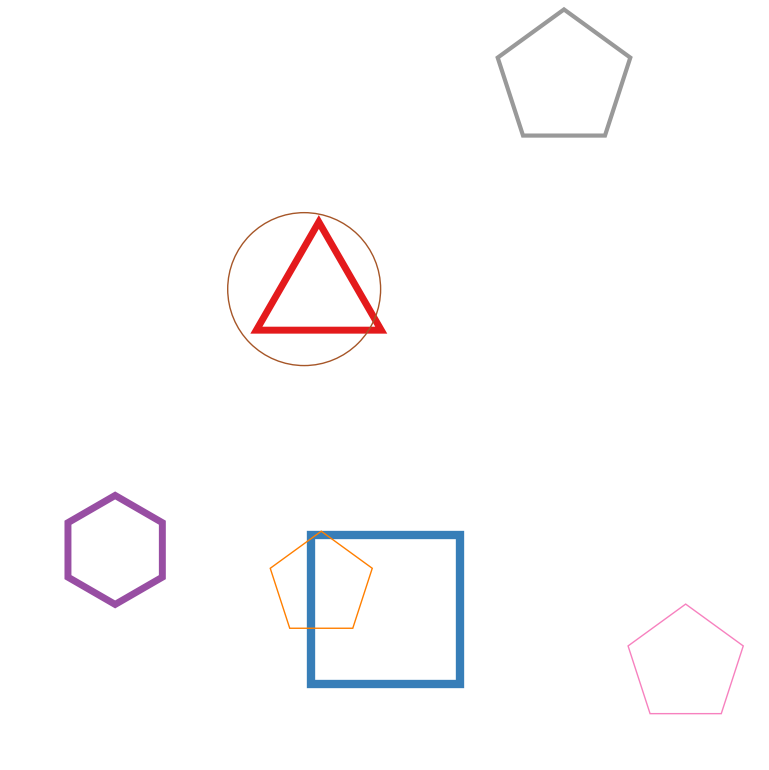[{"shape": "triangle", "thickness": 2.5, "radius": 0.47, "center": [0.414, 0.618]}, {"shape": "square", "thickness": 3, "radius": 0.48, "center": [0.5, 0.209]}, {"shape": "hexagon", "thickness": 2.5, "radius": 0.35, "center": [0.15, 0.286]}, {"shape": "pentagon", "thickness": 0.5, "radius": 0.35, "center": [0.417, 0.24]}, {"shape": "circle", "thickness": 0.5, "radius": 0.5, "center": [0.395, 0.625]}, {"shape": "pentagon", "thickness": 0.5, "radius": 0.39, "center": [0.89, 0.137]}, {"shape": "pentagon", "thickness": 1.5, "radius": 0.45, "center": [0.732, 0.897]}]